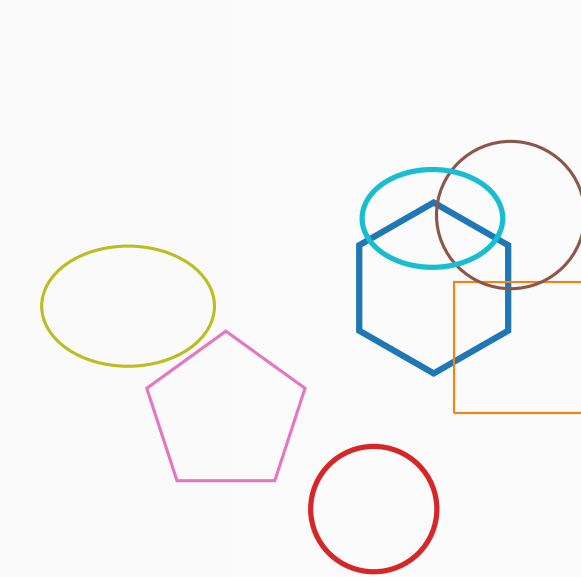[{"shape": "hexagon", "thickness": 3, "radius": 0.74, "center": [0.746, 0.5]}, {"shape": "square", "thickness": 1, "radius": 0.56, "center": [0.894, 0.397]}, {"shape": "circle", "thickness": 2.5, "radius": 0.54, "center": [0.643, 0.118]}, {"shape": "circle", "thickness": 1.5, "radius": 0.64, "center": [0.879, 0.627]}, {"shape": "pentagon", "thickness": 1.5, "radius": 0.72, "center": [0.389, 0.283]}, {"shape": "oval", "thickness": 1.5, "radius": 0.74, "center": [0.22, 0.469]}, {"shape": "oval", "thickness": 2.5, "radius": 0.6, "center": [0.744, 0.621]}]